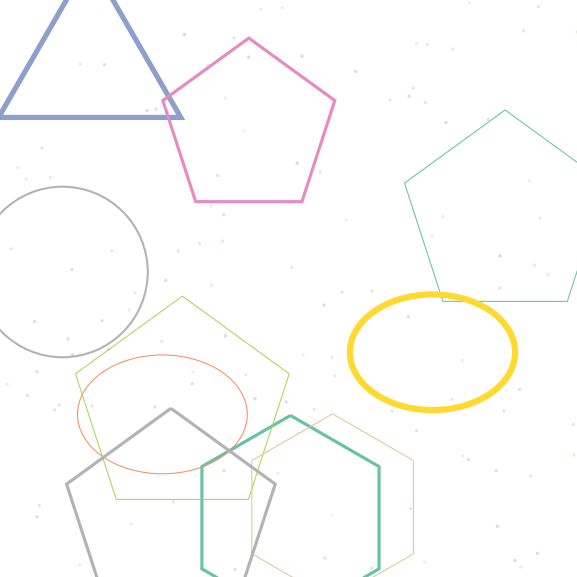[{"shape": "hexagon", "thickness": 1.5, "radius": 0.89, "center": [0.503, 0.103]}, {"shape": "pentagon", "thickness": 0.5, "radius": 0.92, "center": [0.875, 0.625]}, {"shape": "oval", "thickness": 0.5, "radius": 0.74, "center": [0.281, 0.282]}, {"shape": "triangle", "thickness": 2.5, "radius": 0.91, "center": [0.155, 0.887]}, {"shape": "pentagon", "thickness": 1.5, "radius": 0.78, "center": [0.431, 0.777]}, {"shape": "pentagon", "thickness": 0.5, "radius": 0.97, "center": [0.316, 0.292]}, {"shape": "oval", "thickness": 3, "radius": 0.72, "center": [0.749, 0.389]}, {"shape": "hexagon", "thickness": 0.5, "radius": 0.81, "center": [0.576, 0.121]}, {"shape": "pentagon", "thickness": 1.5, "radius": 0.95, "center": [0.296, 0.102]}, {"shape": "circle", "thickness": 1, "radius": 0.74, "center": [0.108, 0.528]}]